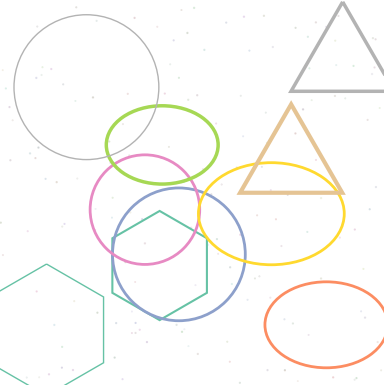[{"shape": "hexagon", "thickness": 1, "radius": 0.85, "center": [0.121, 0.143]}, {"shape": "hexagon", "thickness": 1.5, "radius": 0.71, "center": [0.415, 0.31]}, {"shape": "oval", "thickness": 2, "radius": 0.8, "center": [0.848, 0.156]}, {"shape": "circle", "thickness": 2, "radius": 0.86, "center": [0.465, 0.339]}, {"shape": "circle", "thickness": 2, "radius": 0.71, "center": [0.376, 0.455]}, {"shape": "oval", "thickness": 2.5, "radius": 0.73, "center": [0.421, 0.624]}, {"shape": "oval", "thickness": 2, "radius": 0.95, "center": [0.705, 0.445]}, {"shape": "triangle", "thickness": 3, "radius": 0.77, "center": [0.756, 0.576]}, {"shape": "circle", "thickness": 1, "radius": 0.94, "center": [0.224, 0.774]}, {"shape": "triangle", "thickness": 2.5, "radius": 0.77, "center": [0.89, 0.84]}]